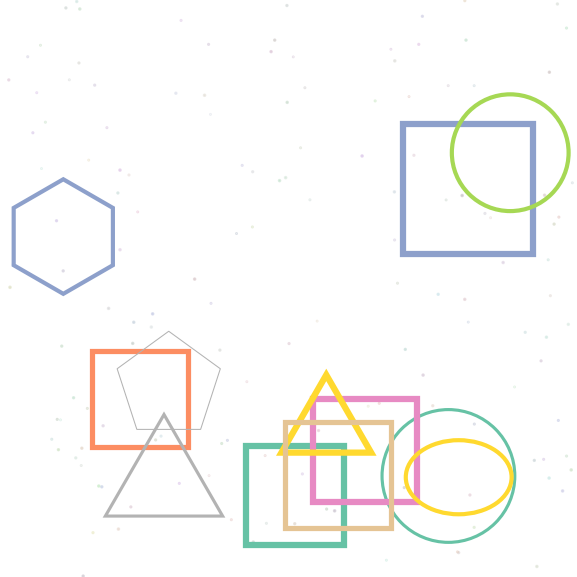[{"shape": "circle", "thickness": 1.5, "radius": 0.57, "center": [0.776, 0.175]}, {"shape": "square", "thickness": 3, "radius": 0.43, "center": [0.511, 0.141]}, {"shape": "square", "thickness": 2.5, "radius": 0.41, "center": [0.243, 0.308]}, {"shape": "square", "thickness": 3, "radius": 0.56, "center": [0.81, 0.671]}, {"shape": "hexagon", "thickness": 2, "radius": 0.5, "center": [0.11, 0.59]}, {"shape": "square", "thickness": 3, "radius": 0.45, "center": [0.632, 0.219]}, {"shape": "circle", "thickness": 2, "radius": 0.51, "center": [0.884, 0.735]}, {"shape": "oval", "thickness": 2, "radius": 0.46, "center": [0.794, 0.173]}, {"shape": "triangle", "thickness": 3, "radius": 0.45, "center": [0.565, 0.26]}, {"shape": "square", "thickness": 2.5, "radius": 0.46, "center": [0.585, 0.176]}, {"shape": "triangle", "thickness": 1.5, "radius": 0.59, "center": [0.284, 0.164]}, {"shape": "pentagon", "thickness": 0.5, "radius": 0.47, "center": [0.292, 0.332]}]